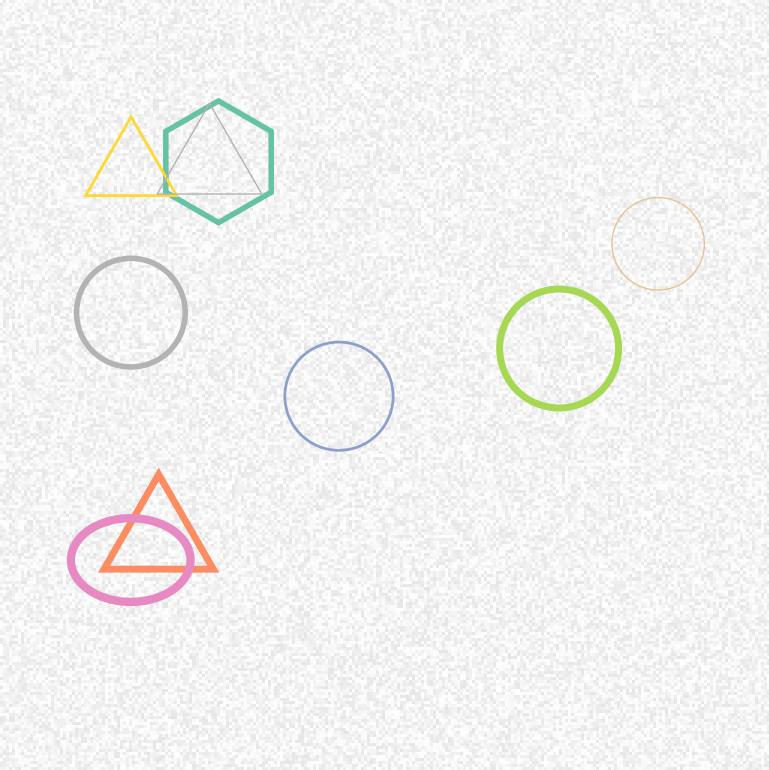[{"shape": "hexagon", "thickness": 2, "radius": 0.4, "center": [0.284, 0.79]}, {"shape": "triangle", "thickness": 2.5, "radius": 0.41, "center": [0.206, 0.302]}, {"shape": "circle", "thickness": 1, "radius": 0.35, "center": [0.44, 0.485]}, {"shape": "oval", "thickness": 3, "radius": 0.39, "center": [0.17, 0.273]}, {"shape": "circle", "thickness": 2.5, "radius": 0.39, "center": [0.726, 0.547]}, {"shape": "triangle", "thickness": 1, "radius": 0.34, "center": [0.17, 0.78]}, {"shape": "circle", "thickness": 0.5, "radius": 0.3, "center": [0.855, 0.683]}, {"shape": "triangle", "thickness": 0.5, "radius": 0.39, "center": [0.272, 0.787]}, {"shape": "circle", "thickness": 2, "radius": 0.35, "center": [0.17, 0.594]}]